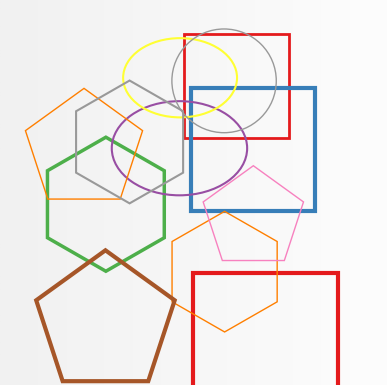[{"shape": "square", "thickness": 2, "radius": 0.68, "center": [0.61, 0.776]}, {"shape": "square", "thickness": 3, "radius": 0.93, "center": [0.685, 0.104]}, {"shape": "square", "thickness": 3, "radius": 0.8, "center": [0.652, 0.611]}, {"shape": "hexagon", "thickness": 2.5, "radius": 0.87, "center": [0.273, 0.47]}, {"shape": "oval", "thickness": 1.5, "radius": 0.87, "center": [0.463, 0.615]}, {"shape": "hexagon", "thickness": 1, "radius": 0.78, "center": [0.58, 0.294]}, {"shape": "pentagon", "thickness": 1, "radius": 0.79, "center": [0.217, 0.612]}, {"shape": "oval", "thickness": 1.5, "radius": 0.73, "center": [0.465, 0.798]}, {"shape": "pentagon", "thickness": 3, "radius": 0.94, "center": [0.272, 0.162]}, {"shape": "pentagon", "thickness": 1, "radius": 0.68, "center": [0.654, 0.433]}, {"shape": "hexagon", "thickness": 1.5, "radius": 0.8, "center": [0.334, 0.631]}, {"shape": "circle", "thickness": 1, "radius": 0.67, "center": [0.578, 0.79]}]